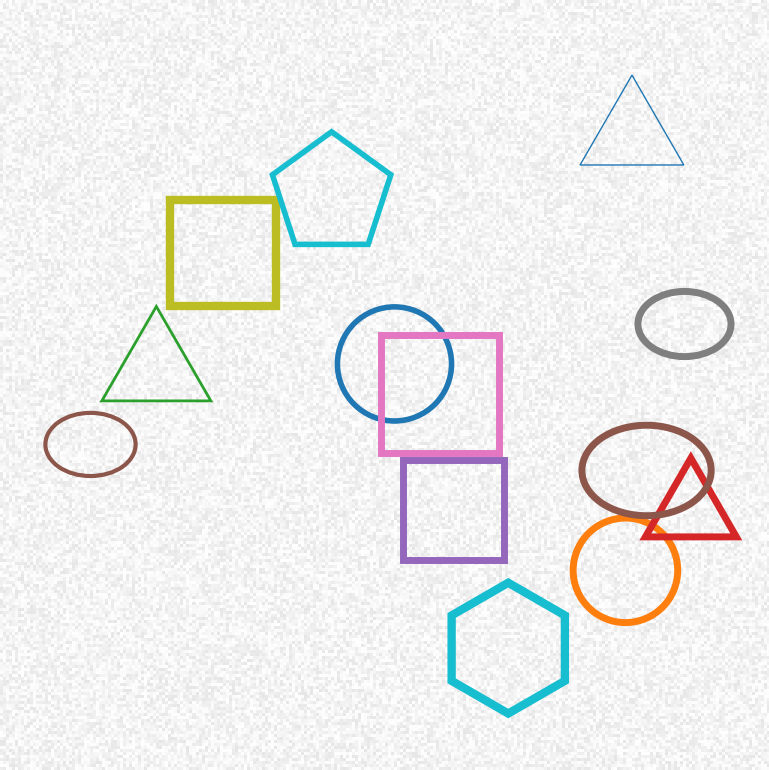[{"shape": "circle", "thickness": 2, "radius": 0.37, "center": [0.512, 0.527]}, {"shape": "triangle", "thickness": 0.5, "radius": 0.39, "center": [0.821, 0.825]}, {"shape": "circle", "thickness": 2.5, "radius": 0.34, "center": [0.812, 0.259]}, {"shape": "triangle", "thickness": 1, "radius": 0.41, "center": [0.203, 0.52]}, {"shape": "triangle", "thickness": 2.5, "radius": 0.34, "center": [0.897, 0.337]}, {"shape": "square", "thickness": 2.5, "radius": 0.33, "center": [0.589, 0.338]}, {"shape": "oval", "thickness": 1.5, "radius": 0.29, "center": [0.118, 0.423]}, {"shape": "oval", "thickness": 2.5, "radius": 0.42, "center": [0.84, 0.389]}, {"shape": "square", "thickness": 2.5, "radius": 0.38, "center": [0.572, 0.488]}, {"shape": "oval", "thickness": 2.5, "radius": 0.3, "center": [0.889, 0.579]}, {"shape": "square", "thickness": 3, "radius": 0.34, "center": [0.29, 0.672]}, {"shape": "pentagon", "thickness": 2, "radius": 0.4, "center": [0.431, 0.748]}, {"shape": "hexagon", "thickness": 3, "radius": 0.42, "center": [0.66, 0.158]}]